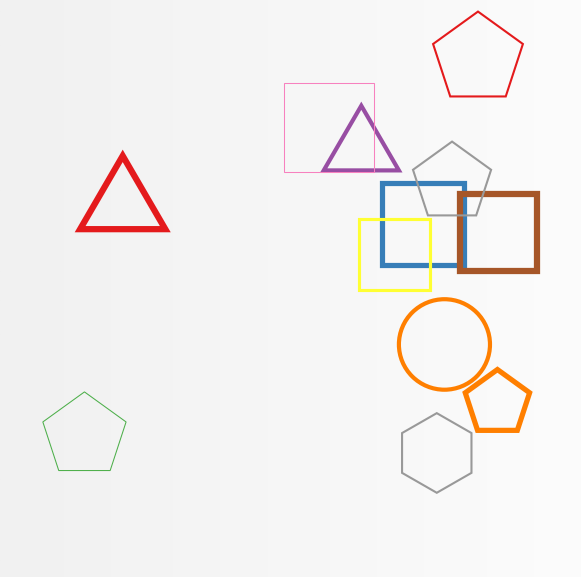[{"shape": "pentagon", "thickness": 1, "radius": 0.41, "center": [0.822, 0.898]}, {"shape": "triangle", "thickness": 3, "radius": 0.42, "center": [0.211, 0.645]}, {"shape": "square", "thickness": 2.5, "radius": 0.35, "center": [0.728, 0.611]}, {"shape": "pentagon", "thickness": 0.5, "radius": 0.38, "center": [0.145, 0.245]}, {"shape": "triangle", "thickness": 2, "radius": 0.37, "center": [0.622, 0.741]}, {"shape": "circle", "thickness": 2, "radius": 0.39, "center": [0.765, 0.403]}, {"shape": "pentagon", "thickness": 2.5, "radius": 0.29, "center": [0.856, 0.301]}, {"shape": "square", "thickness": 1.5, "radius": 0.3, "center": [0.678, 0.559]}, {"shape": "square", "thickness": 3, "radius": 0.33, "center": [0.857, 0.596]}, {"shape": "square", "thickness": 0.5, "radius": 0.39, "center": [0.565, 0.778]}, {"shape": "hexagon", "thickness": 1, "radius": 0.34, "center": [0.751, 0.215]}, {"shape": "pentagon", "thickness": 1, "radius": 0.35, "center": [0.778, 0.683]}]